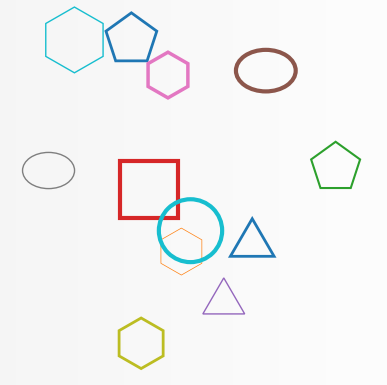[{"shape": "pentagon", "thickness": 2, "radius": 0.34, "center": [0.339, 0.898]}, {"shape": "triangle", "thickness": 2, "radius": 0.33, "center": [0.651, 0.367]}, {"shape": "hexagon", "thickness": 0.5, "radius": 0.3, "center": [0.468, 0.347]}, {"shape": "pentagon", "thickness": 1.5, "radius": 0.33, "center": [0.866, 0.565]}, {"shape": "square", "thickness": 3, "radius": 0.37, "center": [0.385, 0.508]}, {"shape": "triangle", "thickness": 1, "radius": 0.31, "center": [0.577, 0.216]}, {"shape": "oval", "thickness": 3, "radius": 0.39, "center": [0.686, 0.817]}, {"shape": "hexagon", "thickness": 2.5, "radius": 0.3, "center": [0.433, 0.805]}, {"shape": "oval", "thickness": 1, "radius": 0.34, "center": [0.125, 0.557]}, {"shape": "hexagon", "thickness": 2, "radius": 0.33, "center": [0.364, 0.108]}, {"shape": "circle", "thickness": 3, "radius": 0.41, "center": [0.492, 0.401]}, {"shape": "hexagon", "thickness": 1, "radius": 0.43, "center": [0.192, 0.896]}]